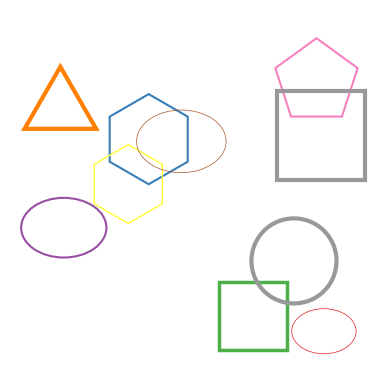[{"shape": "oval", "thickness": 0.5, "radius": 0.42, "center": [0.841, 0.14]}, {"shape": "hexagon", "thickness": 1.5, "radius": 0.59, "center": [0.386, 0.639]}, {"shape": "square", "thickness": 2.5, "radius": 0.44, "center": [0.657, 0.179]}, {"shape": "oval", "thickness": 1.5, "radius": 0.55, "center": [0.166, 0.409]}, {"shape": "triangle", "thickness": 3, "radius": 0.54, "center": [0.157, 0.719]}, {"shape": "hexagon", "thickness": 1, "radius": 0.51, "center": [0.333, 0.522]}, {"shape": "oval", "thickness": 0.5, "radius": 0.58, "center": [0.471, 0.633]}, {"shape": "pentagon", "thickness": 1.5, "radius": 0.56, "center": [0.822, 0.788]}, {"shape": "square", "thickness": 3, "radius": 0.58, "center": [0.834, 0.649]}, {"shape": "circle", "thickness": 3, "radius": 0.55, "center": [0.764, 0.322]}]